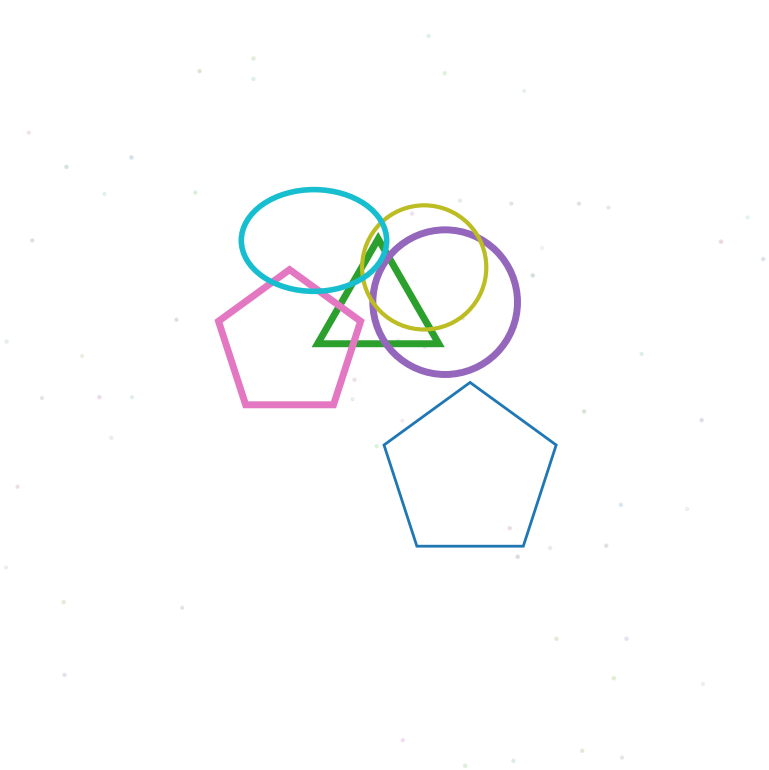[{"shape": "pentagon", "thickness": 1, "radius": 0.59, "center": [0.611, 0.386]}, {"shape": "triangle", "thickness": 2.5, "radius": 0.45, "center": [0.491, 0.599]}, {"shape": "circle", "thickness": 2.5, "radius": 0.47, "center": [0.578, 0.608]}, {"shape": "pentagon", "thickness": 2.5, "radius": 0.49, "center": [0.376, 0.553]}, {"shape": "circle", "thickness": 1.5, "radius": 0.4, "center": [0.551, 0.653]}, {"shape": "oval", "thickness": 2, "radius": 0.47, "center": [0.408, 0.688]}]